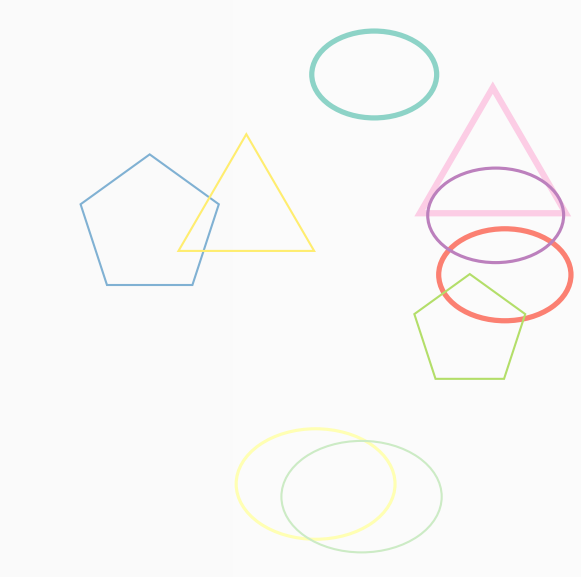[{"shape": "oval", "thickness": 2.5, "radius": 0.54, "center": [0.644, 0.87]}, {"shape": "oval", "thickness": 1.5, "radius": 0.68, "center": [0.543, 0.161]}, {"shape": "oval", "thickness": 2.5, "radius": 0.57, "center": [0.869, 0.523]}, {"shape": "pentagon", "thickness": 1, "radius": 0.63, "center": [0.258, 0.607]}, {"shape": "pentagon", "thickness": 1, "radius": 0.5, "center": [0.808, 0.424]}, {"shape": "triangle", "thickness": 3, "radius": 0.73, "center": [0.848, 0.702]}, {"shape": "oval", "thickness": 1.5, "radius": 0.58, "center": [0.853, 0.626]}, {"shape": "oval", "thickness": 1, "radius": 0.69, "center": [0.622, 0.139]}, {"shape": "triangle", "thickness": 1, "radius": 0.67, "center": [0.424, 0.632]}]